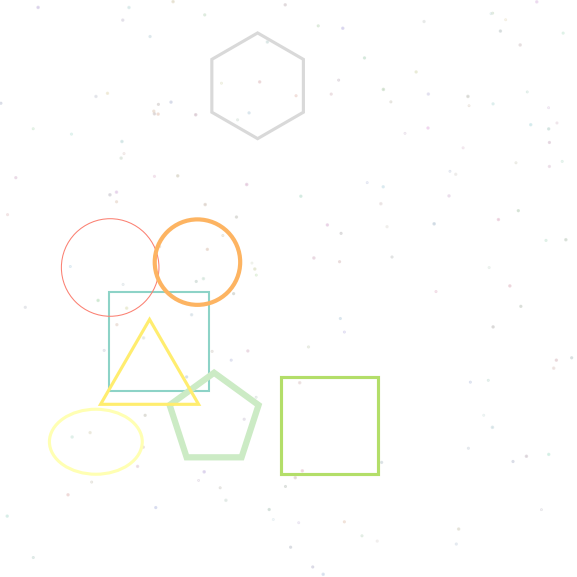[{"shape": "square", "thickness": 1, "radius": 0.43, "center": [0.276, 0.408]}, {"shape": "oval", "thickness": 1.5, "radius": 0.4, "center": [0.166, 0.234]}, {"shape": "circle", "thickness": 0.5, "radius": 0.42, "center": [0.191, 0.536]}, {"shape": "circle", "thickness": 2, "radius": 0.37, "center": [0.342, 0.545]}, {"shape": "square", "thickness": 1.5, "radius": 0.42, "center": [0.571, 0.263]}, {"shape": "hexagon", "thickness": 1.5, "radius": 0.46, "center": [0.446, 0.851]}, {"shape": "pentagon", "thickness": 3, "radius": 0.4, "center": [0.371, 0.273]}, {"shape": "triangle", "thickness": 1.5, "radius": 0.49, "center": [0.259, 0.348]}]